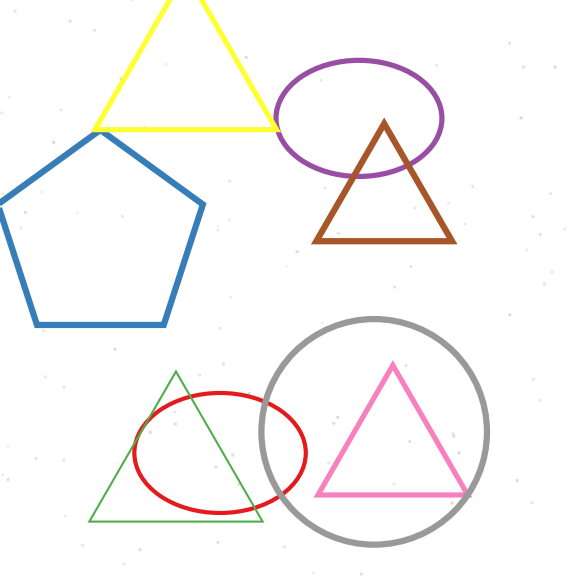[{"shape": "oval", "thickness": 2, "radius": 0.74, "center": [0.381, 0.215]}, {"shape": "pentagon", "thickness": 3, "radius": 0.93, "center": [0.174, 0.587]}, {"shape": "triangle", "thickness": 1, "radius": 0.87, "center": [0.305, 0.183]}, {"shape": "oval", "thickness": 2.5, "radius": 0.72, "center": [0.622, 0.794]}, {"shape": "triangle", "thickness": 2.5, "radius": 0.91, "center": [0.322, 0.865]}, {"shape": "triangle", "thickness": 3, "radius": 0.68, "center": [0.665, 0.649]}, {"shape": "triangle", "thickness": 2.5, "radius": 0.75, "center": [0.68, 0.217]}, {"shape": "circle", "thickness": 3, "radius": 0.98, "center": [0.648, 0.251]}]